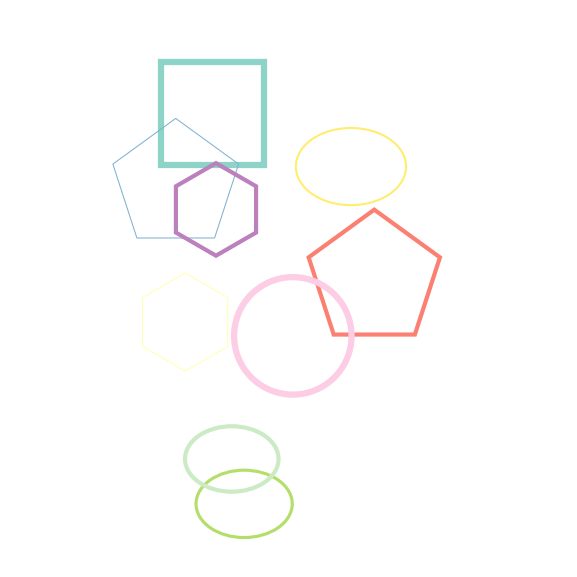[{"shape": "square", "thickness": 3, "radius": 0.45, "center": [0.368, 0.803]}, {"shape": "hexagon", "thickness": 0.5, "radius": 0.42, "center": [0.321, 0.442]}, {"shape": "pentagon", "thickness": 2, "radius": 0.6, "center": [0.648, 0.517]}, {"shape": "pentagon", "thickness": 0.5, "radius": 0.57, "center": [0.304, 0.68]}, {"shape": "oval", "thickness": 1.5, "radius": 0.42, "center": [0.423, 0.127]}, {"shape": "circle", "thickness": 3, "radius": 0.51, "center": [0.507, 0.418]}, {"shape": "hexagon", "thickness": 2, "radius": 0.4, "center": [0.374, 0.637]}, {"shape": "oval", "thickness": 2, "radius": 0.4, "center": [0.401, 0.204]}, {"shape": "oval", "thickness": 1, "radius": 0.48, "center": [0.608, 0.711]}]